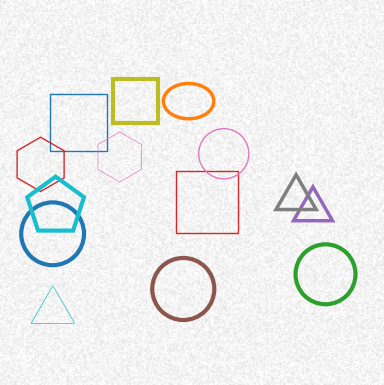[{"shape": "square", "thickness": 1, "radius": 0.37, "center": [0.203, 0.681]}, {"shape": "circle", "thickness": 3, "radius": 0.41, "center": [0.137, 0.393]}, {"shape": "oval", "thickness": 2.5, "radius": 0.33, "center": [0.49, 0.737]}, {"shape": "circle", "thickness": 3, "radius": 0.39, "center": [0.845, 0.288]}, {"shape": "square", "thickness": 1, "radius": 0.4, "center": [0.537, 0.476]}, {"shape": "hexagon", "thickness": 1, "radius": 0.35, "center": [0.105, 0.573]}, {"shape": "triangle", "thickness": 2.5, "radius": 0.29, "center": [0.813, 0.456]}, {"shape": "circle", "thickness": 3, "radius": 0.4, "center": [0.476, 0.249]}, {"shape": "circle", "thickness": 1, "radius": 0.33, "center": [0.581, 0.601]}, {"shape": "hexagon", "thickness": 0.5, "radius": 0.33, "center": [0.311, 0.592]}, {"shape": "triangle", "thickness": 2.5, "radius": 0.3, "center": [0.769, 0.486]}, {"shape": "square", "thickness": 3, "radius": 0.29, "center": [0.352, 0.737]}, {"shape": "pentagon", "thickness": 3, "radius": 0.39, "center": [0.144, 0.464]}, {"shape": "triangle", "thickness": 0.5, "radius": 0.33, "center": [0.137, 0.193]}]